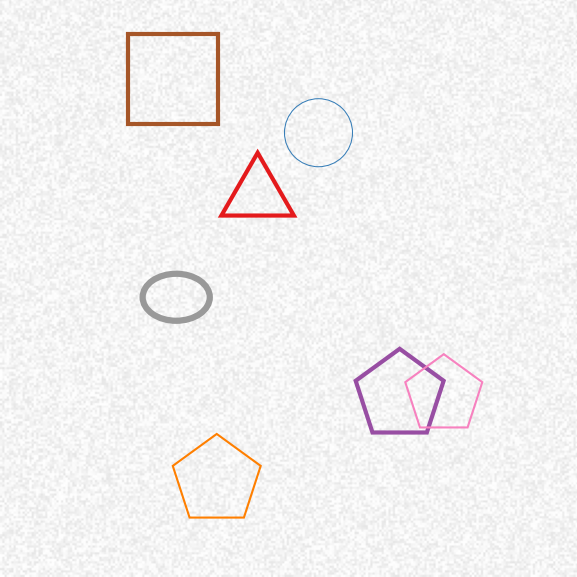[{"shape": "triangle", "thickness": 2, "radius": 0.36, "center": [0.446, 0.662]}, {"shape": "circle", "thickness": 0.5, "radius": 0.29, "center": [0.552, 0.769]}, {"shape": "pentagon", "thickness": 2, "radius": 0.4, "center": [0.692, 0.315]}, {"shape": "pentagon", "thickness": 1, "radius": 0.4, "center": [0.375, 0.168]}, {"shape": "square", "thickness": 2, "radius": 0.39, "center": [0.299, 0.863]}, {"shape": "pentagon", "thickness": 1, "radius": 0.35, "center": [0.768, 0.316]}, {"shape": "oval", "thickness": 3, "radius": 0.29, "center": [0.305, 0.484]}]